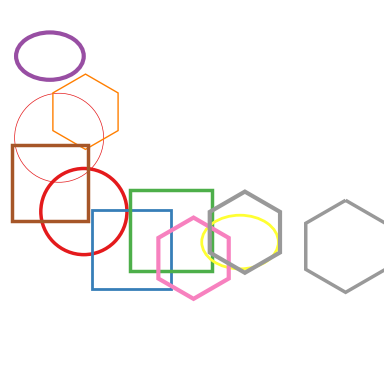[{"shape": "circle", "thickness": 0.5, "radius": 0.58, "center": [0.154, 0.642]}, {"shape": "circle", "thickness": 2.5, "radius": 0.56, "center": [0.218, 0.45]}, {"shape": "square", "thickness": 2, "radius": 0.51, "center": [0.342, 0.352]}, {"shape": "square", "thickness": 2.5, "radius": 0.53, "center": [0.444, 0.401]}, {"shape": "oval", "thickness": 3, "radius": 0.44, "center": [0.13, 0.854]}, {"shape": "hexagon", "thickness": 1, "radius": 0.49, "center": [0.222, 0.71]}, {"shape": "oval", "thickness": 2, "radius": 0.5, "center": [0.623, 0.371]}, {"shape": "square", "thickness": 2.5, "radius": 0.5, "center": [0.13, 0.525]}, {"shape": "hexagon", "thickness": 3, "radius": 0.53, "center": [0.503, 0.329]}, {"shape": "hexagon", "thickness": 3, "radius": 0.53, "center": [0.636, 0.397]}, {"shape": "hexagon", "thickness": 2.5, "radius": 0.6, "center": [0.898, 0.36]}]